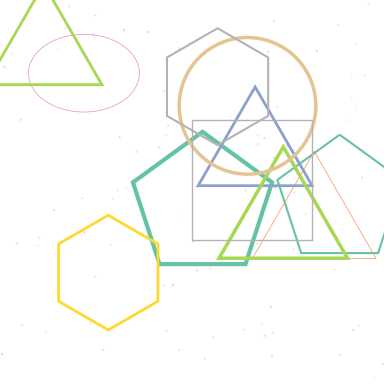[{"shape": "pentagon", "thickness": 3, "radius": 0.95, "center": [0.526, 0.468]}, {"shape": "pentagon", "thickness": 1.5, "radius": 0.85, "center": [0.882, 0.48]}, {"shape": "triangle", "thickness": 0.5, "radius": 0.93, "center": [0.816, 0.421]}, {"shape": "triangle", "thickness": 2, "radius": 0.86, "center": [0.663, 0.603]}, {"shape": "oval", "thickness": 0.5, "radius": 0.72, "center": [0.218, 0.81]}, {"shape": "triangle", "thickness": 2.5, "radius": 0.96, "center": [0.736, 0.426]}, {"shape": "triangle", "thickness": 2, "radius": 0.87, "center": [0.114, 0.867]}, {"shape": "hexagon", "thickness": 2, "radius": 0.75, "center": [0.281, 0.292]}, {"shape": "circle", "thickness": 2.5, "radius": 0.89, "center": [0.643, 0.725]}, {"shape": "square", "thickness": 1, "radius": 0.78, "center": [0.654, 0.533]}, {"shape": "hexagon", "thickness": 1.5, "radius": 0.76, "center": [0.565, 0.775]}]